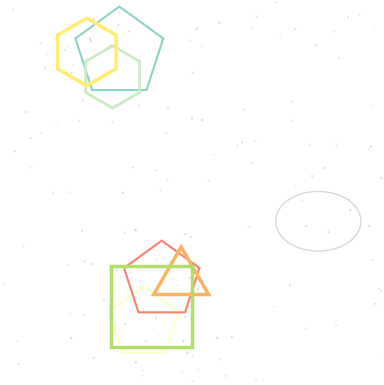[{"shape": "pentagon", "thickness": 1.5, "radius": 0.6, "center": [0.31, 0.863]}, {"shape": "pentagon", "thickness": 1, "radius": 0.47, "center": [0.373, 0.162]}, {"shape": "pentagon", "thickness": 1.5, "radius": 0.51, "center": [0.42, 0.272]}, {"shape": "triangle", "thickness": 2.5, "radius": 0.41, "center": [0.47, 0.276]}, {"shape": "square", "thickness": 2.5, "radius": 0.53, "center": [0.394, 0.204]}, {"shape": "oval", "thickness": 1, "radius": 0.55, "center": [0.827, 0.425]}, {"shape": "hexagon", "thickness": 2, "radius": 0.4, "center": [0.292, 0.8]}, {"shape": "hexagon", "thickness": 2.5, "radius": 0.44, "center": [0.225, 0.865]}]